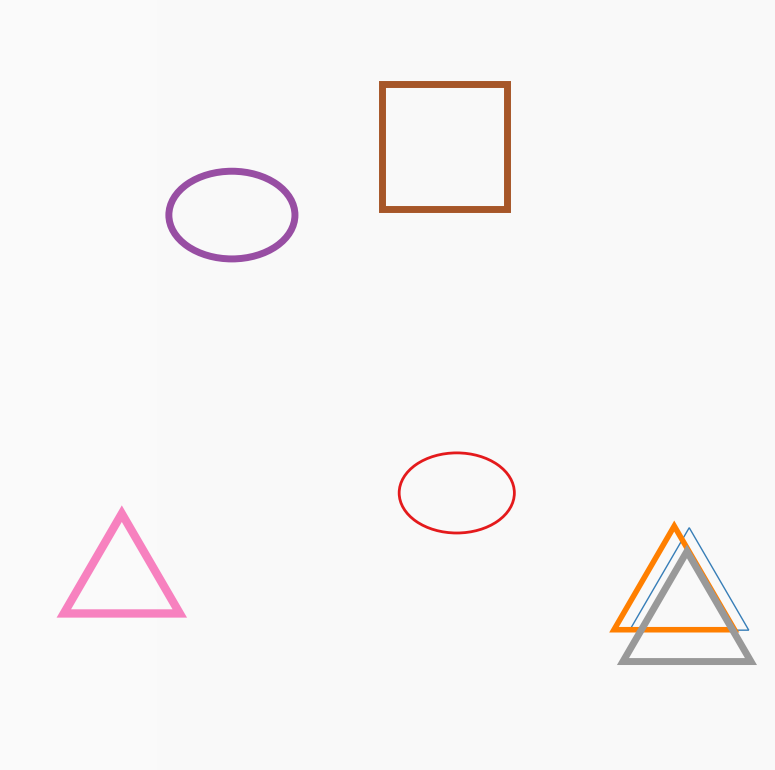[{"shape": "oval", "thickness": 1, "radius": 0.37, "center": [0.589, 0.36]}, {"shape": "triangle", "thickness": 0.5, "radius": 0.44, "center": [0.889, 0.226]}, {"shape": "oval", "thickness": 2.5, "radius": 0.41, "center": [0.299, 0.721]}, {"shape": "triangle", "thickness": 2, "radius": 0.45, "center": [0.87, 0.227]}, {"shape": "square", "thickness": 2.5, "radius": 0.41, "center": [0.574, 0.81]}, {"shape": "triangle", "thickness": 3, "radius": 0.43, "center": [0.157, 0.246]}, {"shape": "triangle", "thickness": 2.5, "radius": 0.48, "center": [0.886, 0.189]}]